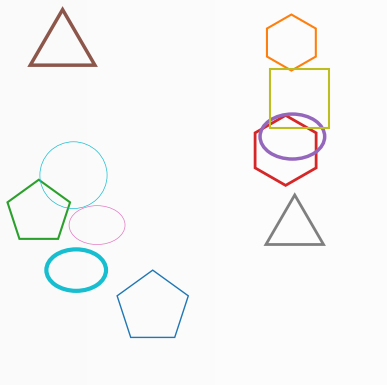[{"shape": "pentagon", "thickness": 1, "radius": 0.48, "center": [0.394, 0.202]}, {"shape": "hexagon", "thickness": 1.5, "radius": 0.36, "center": [0.752, 0.889]}, {"shape": "pentagon", "thickness": 1.5, "radius": 0.42, "center": [0.1, 0.448]}, {"shape": "hexagon", "thickness": 2, "radius": 0.45, "center": [0.737, 0.609]}, {"shape": "oval", "thickness": 2.5, "radius": 0.42, "center": [0.754, 0.645]}, {"shape": "triangle", "thickness": 2.5, "radius": 0.48, "center": [0.162, 0.879]}, {"shape": "oval", "thickness": 0.5, "radius": 0.36, "center": [0.25, 0.415]}, {"shape": "triangle", "thickness": 2, "radius": 0.43, "center": [0.761, 0.408]}, {"shape": "square", "thickness": 1.5, "radius": 0.38, "center": [0.773, 0.745]}, {"shape": "oval", "thickness": 3, "radius": 0.38, "center": [0.197, 0.298]}, {"shape": "circle", "thickness": 0.5, "radius": 0.43, "center": [0.19, 0.545]}]